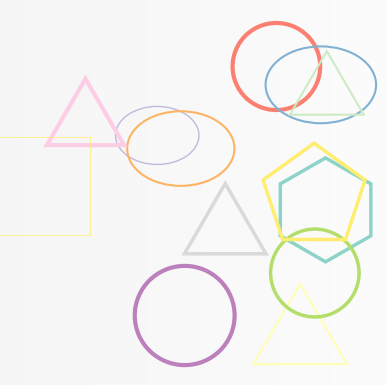[{"shape": "hexagon", "thickness": 2.5, "radius": 0.67, "center": [0.84, 0.455]}, {"shape": "triangle", "thickness": 1.5, "radius": 0.7, "center": [0.775, 0.124]}, {"shape": "oval", "thickness": 1, "radius": 0.54, "center": [0.406, 0.648]}, {"shape": "circle", "thickness": 3, "radius": 0.57, "center": [0.713, 0.827]}, {"shape": "oval", "thickness": 1.5, "radius": 0.71, "center": [0.828, 0.78]}, {"shape": "oval", "thickness": 1.5, "radius": 0.69, "center": [0.467, 0.614]}, {"shape": "circle", "thickness": 2.5, "radius": 0.57, "center": [0.812, 0.291]}, {"shape": "triangle", "thickness": 3, "radius": 0.57, "center": [0.221, 0.68]}, {"shape": "triangle", "thickness": 2.5, "radius": 0.61, "center": [0.581, 0.402]}, {"shape": "circle", "thickness": 3, "radius": 0.64, "center": [0.477, 0.181]}, {"shape": "triangle", "thickness": 1.5, "radius": 0.55, "center": [0.843, 0.757]}, {"shape": "square", "thickness": 0.5, "radius": 0.64, "center": [0.106, 0.518]}, {"shape": "pentagon", "thickness": 2.5, "radius": 0.69, "center": [0.811, 0.49]}]